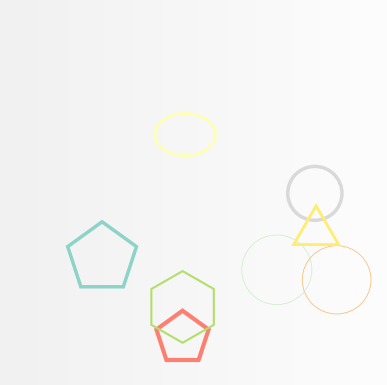[{"shape": "pentagon", "thickness": 2.5, "radius": 0.47, "center": [0.263, 0.331]}, {"shape": "oval", "thickness": 2, "radius": 0.39, "center": [0.478, 0.65]}, {"shape": "pentagon", "thickness": 3, "radius": 0.35, "center": [0.471, 0.122]}, {"shape": "circle", "thickness": 0.5, "radius": 0.44, "center": [0.869, 0.273]}, {"shape": "hexagon", "thickness": 1.5, "radius": 0.47, "center": [0.471, 0.203]}, {"shape": "circle", "thickness": 2.5, "radius": 0.35, "center": [0.813, 0.498]}, {"shape": "circle", "thickness": 0.5, "radius": 0.45, "center": [0.714, 0.299]}, {"shape": "triangle", "thickness": 2, "radius": 0.34, "center": [0.816, 0.398]}]